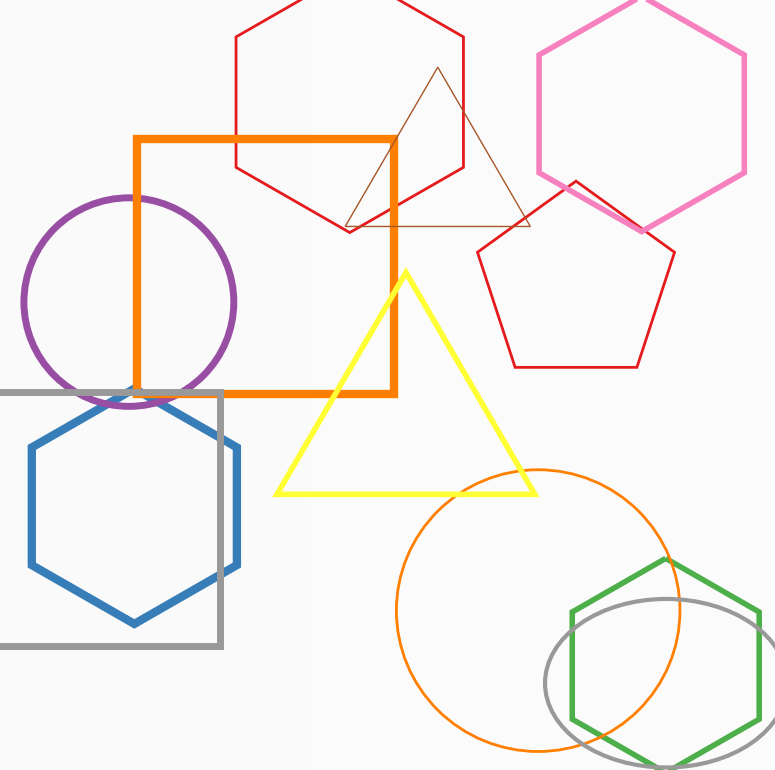[{"shape": "pentagon", "thickness": 1, "radius": 0.67, "center": [0.743, 0.631]}, {"shape": "hexagon", "thickness": 1, "radius": 0.85, "center": [0.451, 0.867]}, {"shape": "hexagon", "thickness": 3, "radius": 0.76, "center": [0.173, 0.343]}, {"shape": "hexagon", "thickness": 2, "radius": 0.7, "center": [0.859, 0.136]}, {"shape": "circle", "thickness": 2.5, "radius": 0.68, "center": [0.166, 0.608]}, {"shape": "circle", "thickness": 1, "radius": 0.91, "center": [0.694, 0.207]}, {"shape": "square", "thickness": 3, "radius": 0.83, "center": [0.343, 0.654]}, {"shape": "triangle", "thickness": 2, "radius": 0.96, "center": [0.524, 0.454]}, {"shape": "triangle", "thickness": 0.5, "radius": 0.69, "center": [0.565, 0.775]}, {"shape": "hexagon", "thickness": 2, "radius": 0.76, "center": [0.828, 0.852]}, {"shape": "square", "thickness": 2.5, "radius": 0.82, "center": [0.119, 0.326]}, {"shape": "oval", "thickness": 1.5, "radius": 0.78, "center": [0.86, 0.113]}]